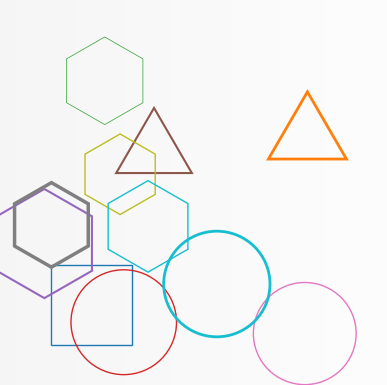[{"shape": "square", "thickness": 1, "radius": 0.52, "center": [0.236, 0.208]}, {"shape": "triangle", "thickness": 2, "radius": 0.58, "center": [0.793, 0.645]}, {"shape": "hexagon", "thickness": 0.5, "radius": 0.57, "center": [0.27, 0.79]}, {"shape": "circle", "thickness": 1, "radius": 0.68, "center": [0.319, 0.163]}, {"shape": "hexagon", "thickness": 1.5, "radius": 0.71, "center": [0.114, 0.367]}, {"shape": "triangle", "thickness": 1.5, "radius": 0.56, "center": [0.397, 0.607]}, {"shape": "circle", "thickness": 1, "radius": 0.66, "center": [0.786, 0.134]}, {"shape": "hexagon", "thickness": 2.5, "radius": 0.55, "center": [0.133, 0.416]}, {"shape": "hexagon", "thickness": 1, "radius": 0.52, "center": [0.31, 0.547]}, {"shape": "hexagon", "thickness": 1, "radius": 0.59, "center": [0.382, 0.412]}, {"shape": "circle", "thickness": 2, "radius": 0.69, "center": [0.56, 0.262]}]